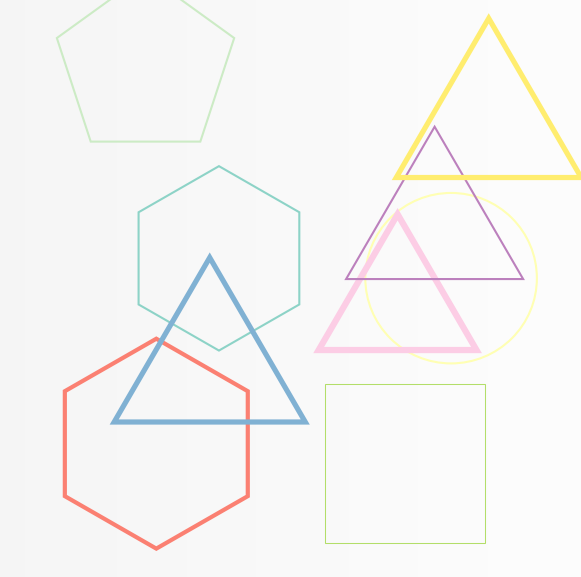[{"shape": "hexagon", "thickness": 1, "radius": 0.8, "center": [0.377, 0.552]}, {"shape": "circle", "thickness": 1, "radius": 0.74, "center": [0.776, 0.517]}, {"shape": "hexagon", "thickness": 2, "radius": 0.91, "center": [0.269, 0.231]}, {"shape": "triangle", "thickness": 2.5, "radius": 0.95, "center": [0.361, 0.363]}, {"shape": "square", "thickness": 0.5, "radius": 0.69, "center": [0.697, 0.197]}, {"shape": "triangle", "thickness": 3, "radius": 0.78, "center": [0.684, 0.471]}, {"shape": "triangle", "thickness": 1, "radius": 0.88, "center": [0.748, 0.604]}, {"shape": "pentagon", "thickness": 1, "radius": 0.8, "center": [0.25, 0.884]}, {"shape": "triangle", "thickness": 2.5, "radius": 0.92, "center": [0.841, 0.784]}]